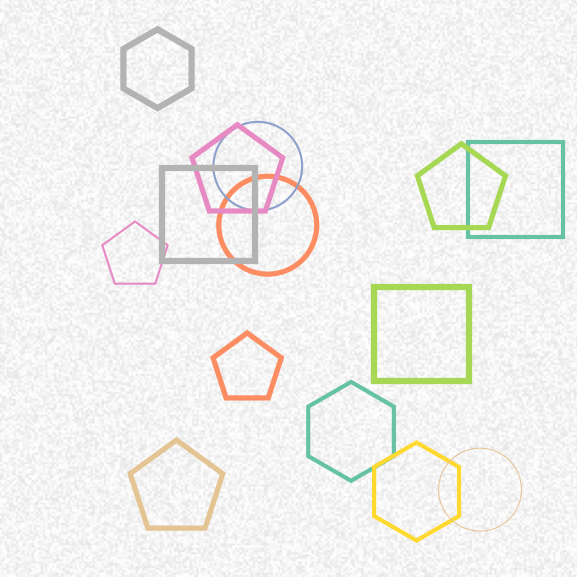[{"shape": "square", "thickness": 2, "radius": 0.41, "center": [0.893, 0.671]}, {"shape": "hexagon", "thickness": 2, "radius": 0.43, "center": [0.608, 0.252]}, {"shape": "circle", "thickness": 2.5, "radius": 0.42, "center": [0.464, 0.609]}, {"shape": "pentagon", "thickness": 2.5, "radius": 0.31, "center": [0.428, 0.36]}, {"shape": "circle", "thickness": 1, "radius": 0.38, "center": [0.446, 0.711]}, {"shape": "pentagon", "thickness": 2.5, "radius": 0.41, "center": [0.411, 0.701]}, {"shape": "pentagon", "thickness": 1, "radius": 0.3, "center": [0.234, 0.556]}, {"shape": "pentagon", "thickness": 2.5, "radius": 0.4, "center": [0.799, 0.67]}, {"shape": "square", "thickness": 3, "radius": 0.41, "center": [0.73, 0.42]}, {"shape": "hexagon", "thickness": 2, "radius": 0.42, "center": [0.721, 0.148]}, {"shape": "circle", "thickness": 0.5, "radius": 0.36, "center": [0.831, 0.151]}, {"shape": "pentagon", "thickness": 2.5, "radius": 0.42, "center": [0.306, 0.153]}, {"shape": "square", "thickness": 3, "radius": 0.4, "center": [0.361, 0.628]}, {"shape": "hexagon", "thickness": 3, "radius": 0.34, "center": [0.273, 0.88]}]